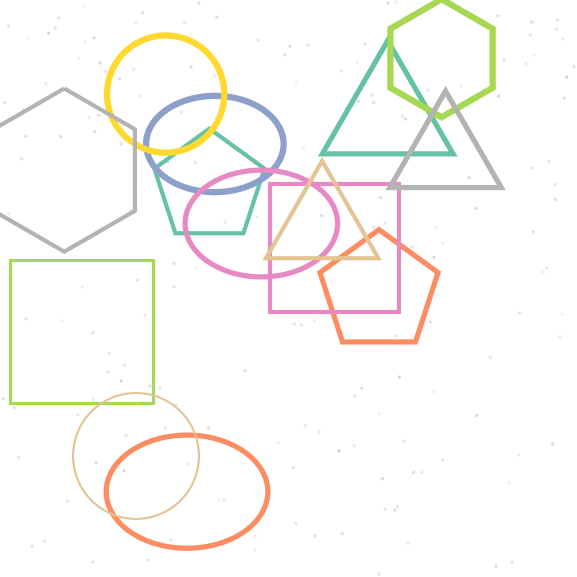[{"shape": "triangle", "thickness": 2.5, "radius": 0.65, "center": [0.671, 0.798]}, {"shape": "pentagon", "thickness": 2, "radius": 0.5, "center": [0.363, 0.676]}, {"shape": "pentagon", "thickness": 2.5, "radius": 0.54, "center": [0.656, 0.494]}, {"shape": "oval", "thickness": 2.5, "radius": 0.7, "center": [0.324, 0.148]}, {"shape": "oval", "thickness": 3, "radius": 0.6, "center": [0.372, 0.75]}, {"shape": "oval", "thickness": 2.5, "radius": 0.66, "center": [0.453, 0.612]}, {"shape": "square", "thickness": 2, "radius": 0.56, "center": [0.579, 0.57]}, {"shape": "hexagon", "thickness": 3, "radius": 0.51, "center": [0.765, 0.898]}, {"shape": "square", "thickness": 1.5, "radius": 0.62, "center": [0.141, 0.425]}, {"shape": "circle", "thickness": 3, "radius": 0.51, "center": [0.287, 0.836]}, {"shape": "circle", "thickness": 1, "radius": 0.55, "center": [0.236, 0.21]}, {"shape": "triangle", "thickness": 2, "radius": 0.56, "center": [0.558, 0.608]}, {"shape": "hexagon", "thickness": 2, "radius": 0.71, "center": [0.111, 0.705]}, {"shape": "triangle", "thickness": 2.5, "radius": 0.56, "center": [0.771, 0.73]}]